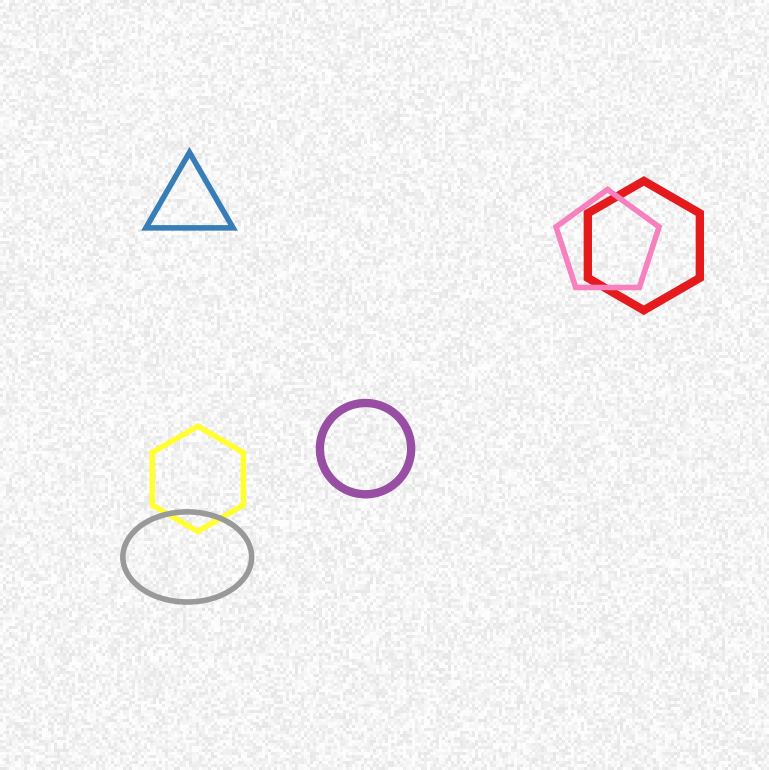[{"shape": "hexagon", "thickness": 3, "radius": 0.42, "center": [0.836, 0.681]}, {"shape": "triangle", "thickness": 2, "radius": 0.33, "center": [0.246, 0.737]}, {"shape": "circle", "thickness": 3, "radius": 0.3, "center": [0.475, 0.417]}, {"shape": "hexagon", "thickness": 2, "radius": 0.34, "center": [0.257, 0.378]}, {"shape": "pentagon", "thickness": 2, "radius": 0.35, "center": [0.789, 0.684]}, {"shape": "oval", "thickness": 2, "radius": 0.42, "center": [0.243, 0.277]}]